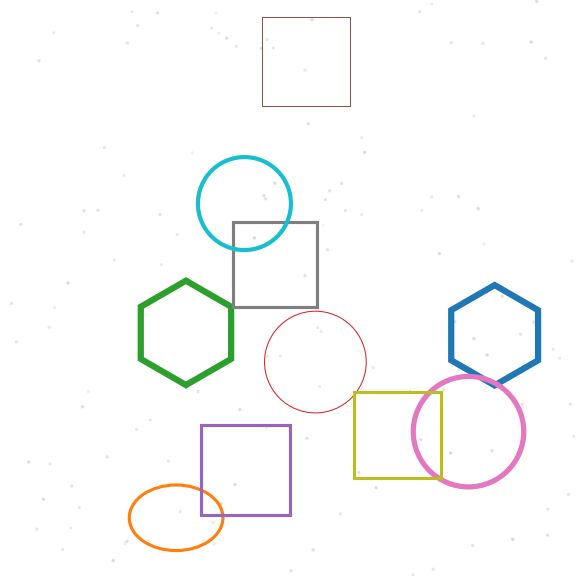[{"shape": "hexagon", "thickness": 3, "radius": 0.43, "center": [0.857, 0.419]}, {"shape": "oval", "thickness": 1.5, "radius": 0.41, "center": [0.305, 0.103]}, {"shape": "hexagon", "thickness": 3, "radius": 0.45, "center": [0.322, 0.423]}, {"shape": "circle", "thickness": 0.5, "radius": 0.44, "center": [0.546, 0.372]}, {"shape": "square", "thickness": 1.5, "radius": 0.39, "center": [0.425, 0.186]}, {"shape": "square", "thickness": 0.5, "radius": 0.38, "center": [0.53, 0.892]}, {"shape": "circle", "thickness": 2.5, "radius": 0.48, "center": [0.811, 0.252]}, {"shape": "square", "thickness": 1.5, "radius": 0.37, "center": [0.476, 0.541]}, {"shape": "square", "thickness": 1.5, "radius": 0.38, "center": [0.688, 0.246]}, {"shape": "circle", "thickness": 2, "radius": 0.4, "center": [0.423, 0.647]}]